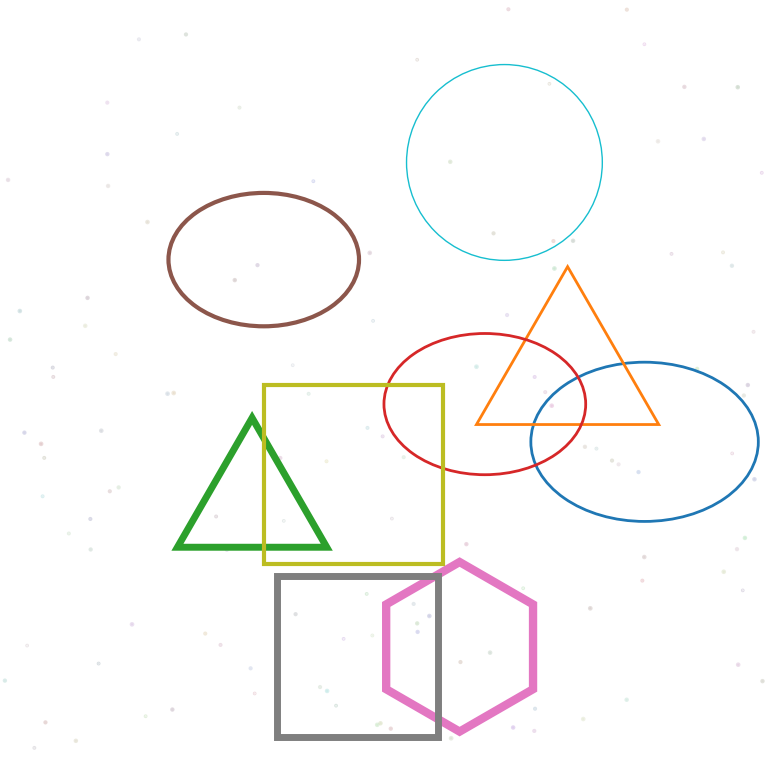[{"shape": "oval", "thickness": 1, "radius": 0.74, "center": [0.837, 0.426]}, {"shape": "triangle", "thickness": 1, "radius": 0.68, "center": [0.737, 0.517]}, {"shape": "triangle", "thickness": 2.5, "radius": 0.56, "center": [0.327, 0.345]}, {"shape": "oval", "thickness": 1, "radius": 0.66, "center": [0.63, 0.475]}, {"shape": "oval", "thickness": 1.5, "radius": 0.62, "center": [0.343, 0.663]}, {"shape": "hexagon", "thickness": 3, "radius": 0.55, "center": [0.597, 0.16]}, {"shape": "square", "thickness": 2.5, "radius": 0.52, "center": [0.464, 0.148]}, {"shape": "square", "thickness": 1.5, "radius": 0.58, "center": [0.459, 0.384]}, {"shape": "circle", "thickness": 0.5, "radius": 0.64, "center": [0.655, 0.789]}]